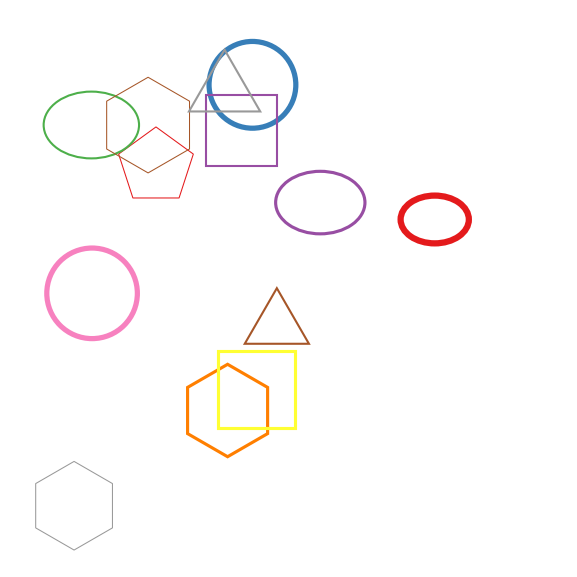[{"shape": "oval", "thickness": 3, "radius": 0.3, "center": [0.753, 0.619]}, {"shape": "pentagon", "thickness": 0.5, "radius": 0.34, "center": [0.27, 0.711]}, {"shape": "circle", "thickness": 2.5, "radius": 0.38, "center": [0.437, 0.852]}, {"shape": "oval", "thickness": 1, "radius": 0.41, "center": [0.158, 0.783]}, {"shape": "oval", "thickness": 1.5, "radius": 0.39, "center": [0.555, 0.648]}, {"shape": "square", "thickness": 1, "radius": 0.31, "center": [0.418, 0.773]}, {"shape": "hexagon", "thickness": 1.5, "radius": 0.4, "center": [0.394, 0.288]}, {"shape": "square", "thickness": 1.5, "radius": 0.34, "center": [0.444, 0.324]}, {"shape": "hexagon", "thickness": 0.5, "radius": 0.41, "center": [0.256, 0.783]}, {"shape": "triangle", "thickness": 1, "radius": 0.32, "center": [0.479, 0.436]}, {"shape": "circle", "thickness": 2.5, "radius": 0.39, "center": [0.159, 0.491]}, {"shape": "triangle", "thickness": 1, "radius": 0.36, "center": [0.389, 0.842]}, {"shape": "hexagon", "thickness": 0.5, "radius": 0.38, "center": [0.128, 0.123]}]